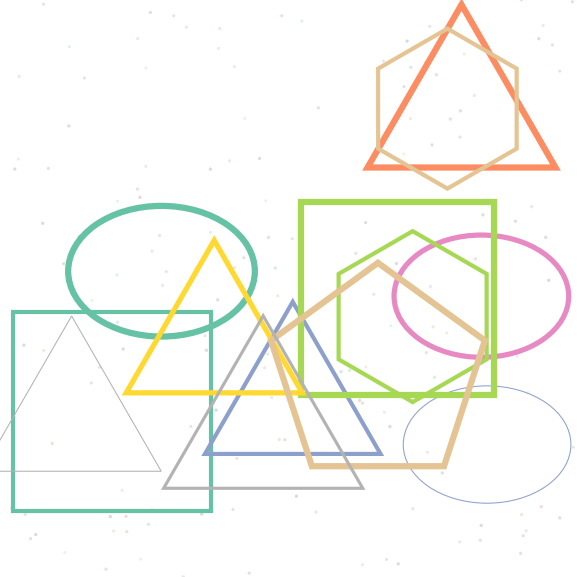[{"shape": "square", "thickness": 2, "radius": 0.86, "center": [0.194, 0.287]}, {"shape": "oval", "thickness": 3, "radius": 0.81, "center": [0.28, 0.53]}, {"shape": "triangle", "thickness": 3, "radius": 0.94, "center": [0.799, 0.803]}, {"shape": "triangle", "thickness": 2, "radius": 0.88, "center": [0.507, 0.301]}, {"shape": "oval", "thickness": 0.5, "radius": 0.73, "center": [0.843, 0.229]}, {"shape": "oval", "thickness": 2.5, "radius": 0.76, "center": [0.834, 0.486]}, {"shape": "hexagon", "thickness": 2, "radius": 0.74, "center": [0.715, 0.451]}, {"shape": "square", "thickness": 3, "radius": 0.83, "center": [0.688, 0.483]}, {"shape": "triangle", "thickness": 2.5, "radius": 0.88, "center": [0.371, 0.407]}, {"shape": "hexagon", "thickness": 2, "radius": 0.69, "center": [0.775, 0.811]}, {"shape": "pentagon", "thickness": 3, "radius": 0.97, "center": [0.654, 0.349]}, {"shape": "triangle", "thickness": 0.5, "radius": 0.9, "center": [0.124, 0.273]}, {"shape": "triangle", "thickness": 1.5, "radius": 1.0, "center": [0.456, 0.253]}]